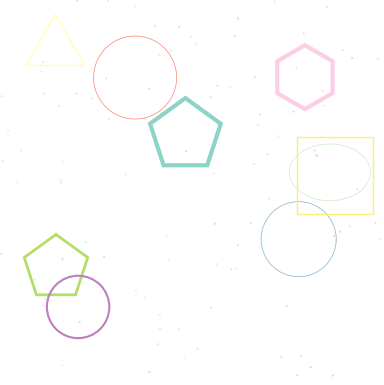[{"shape": "pentagon", "thickness": 3, "radius": 0.48, "center": [0.482, 0.649]}, {"shape": "triangle", "thickness": 1, "radius": 0.44, "center": [0.143, 0.874]}, {"shape": "circle", "thickness": 0.5, "radius": 0.54, "center": [0.351, 0.799]}, {"shape": "circle", "thickness": 0.5, "radius": 0.49, "center": [0.776, 0.379]}, {"shape": "pentagon", "thickness": 2, "radius": 0.43, "center": [0.145, 0.304]}, {"shape": "hexagon", "thickness": 3, "radius": 0.41, "center": [0.792, 0.8]}, {"shape": "circle", "thickness": 1.5, "radius": 0.41, "center": [0.203, 0.203]}, {"shape": "oval", "thickness": 0.5, "radius": 0.53, "center": [0.857, 0.552]}, {"shape": "square", "thickness": 1, "radius": 0.5, "center": [0.87, 0.544]}]